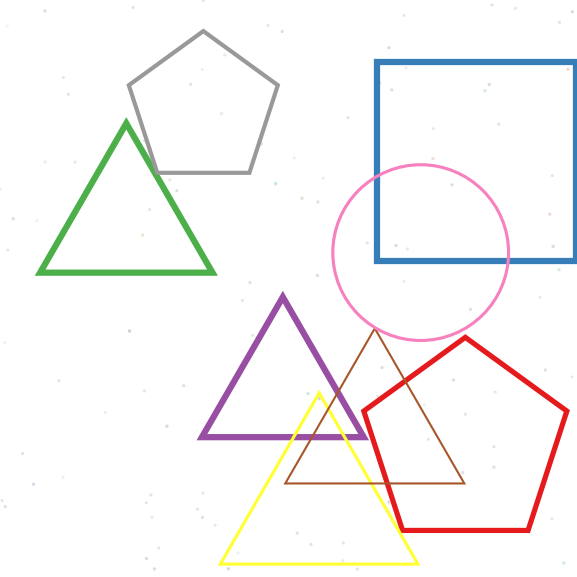[{"shape": "pentagon", "thickness": 2.5, "radius": 0.92, "center": [0.806, 0.23]}, {"shape": "square", "thickness": 3, "radius": 0.86, "center": [0.825, 0.72]}, {"shape": "triangle", "thickness": 3, "radius": 0.86, "center": [0.219, 0.613]}, {"shape": "triangle", "thickness": 3, "radius": 0.81, "center": [0.49, 0.323]}, {"shape": "triangle", "thickness": 1.5, "radius": 0.99, "center": [0.553, 0.121]}, {"shape": "triangle", "thickness": 1, "radius": 0.9, "center": [0.649, 0.251]}, {"shape": "circle", "thickness": 1.5, "radius": 0.76, "center": [0.728, 0.562]}, {"shape": "pentagon", "thickness": 2, "radius": 0.68, "center": [0.352, 0.81]}]